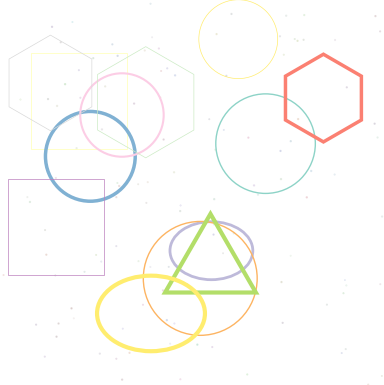[{"shape": "circle", "thickness": 1, "radius": 0.65, "center": [0.69, 0.627]}, {"shape": "square", "thickness": 0.5, "radius": 0.62, "center": [0.205, 0.737]}, {"shape": "oval", "thickness": 2, "radius": 0.54, "center": [0.549, 0.349]}, {"shape": "hexagon", "thickness": 2.5, "radius": 0.57, "center": [0.84, 0.745]}, {"shape": "circle", "thickness": 2.5, "radius": 0.58, "center": [0.235, 0.594]}, {"shape": "circle", "thickness": 1, "radius": 0.74, "center": [0.52, 0.277]}, {"shape": "triangle", "thickness": 3, "radius": 0.68, "center": [0.547, 0.308]}, {"shape": "circle", "thickness": 1.5, "radius": 0.54, "center": [0.317, 0.701]}, {"shape": "hexagon", "thickness": 0.5, "radius": 0.62, "center": [0.131, 0.785]}, {"shape": "square", "thickness": 0.5, "radius": 0.63, "center": [0.145, 0.411]}, {"shape": "hexagon", "thickness": 0.5, "radius": 0.72, "center": [0.379, 0.734]}, {"shape": "circle", "thickness": 0.5, "radius": 0.51, "center": [0.619, 0.898]}, {"shape": "oval", "thickness": 3, "radius": 0.7, "center": [0.392, 0.186]}]